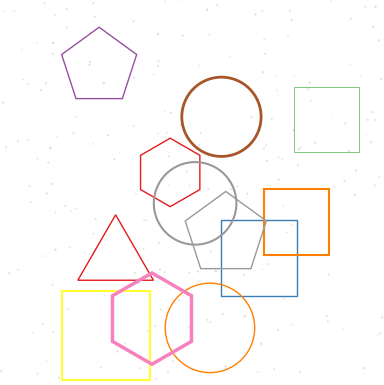[{"shape": "hexagon", "thickness": 1, "radius": 0.44, "center": [0.442, 0.552]}, {"shape": "triangle", "thickness": 1, "radius": 0.57, "center": [0.3, 0.329]}, {"shape": "square", "thickness": 1, "radius": 0.49, "center": [0.673, 0.331]}, {"shape": "square", "thickness": 0.5, "radius": 0.42, "center": [0.849, 0.69]}, {"shape": "pentagon", "thickness": 1, "radius": 0.51, "center": [0.258, 0.827]}, {"shape": "square", "thickness": 1.5, "radius": 0.42, "center": [0.77, 0.424]}, {"shape": "circle", "thickness": 1, "radius": 0.58, "center": [0.545, 0.148]}, {"shape": "square", "thickness": 1.5, "radius": 0.58, "center": [0.275, 0.129]}, {"shape": "circle", "thickness": 2, "radius": 0.51, "center": [0.575, 0.697]}, {"shape": "hexagon", "thickness": 2.5, "radius": 0.59, "center": [0.395, 0.173]}, {"shape": "pentagon", "thickness": 1, "radius": 0.55, "center": [0.586, 0.392]}, {"shape": "circle", "thickness": 1.5, "radius": 0.54, "center": [0.507, 0.472]}]